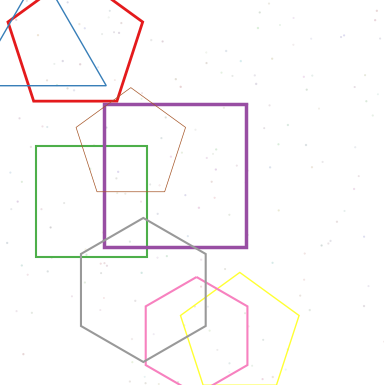[{"shape": "pentagon", "thickness": 2, "radius": 0.92, "center": [0.196, 0.886]}, {"shape": "triangle", "thickness": 1, "radius": 0.99, "center": [0.104, 0.877]}, {"shape": "square", "thickness": 1.5, "radius": 0.72, "center": [0.238, 0.477]}, {"shape": "square", "thickness": 2.5, "radius": 0.93, "center": [0.454, 0.545]}, {"shape": "pentagon", "thickness": 1, "radius": 0.81, "center": [0.623, 0.13]}, {"shape": "pentagon", "thickness": 0.5, "radius": 0.75, "center": [0.34, 0.623]}, {"shape": "hexagon", "thickness": 1.5, "radius": 0.76, "center": [0.511, 0.128]}, {"shape": "hexagon", "thickness": 1.5, "radius": 0.94, "center": [0.372, 0.247]}]